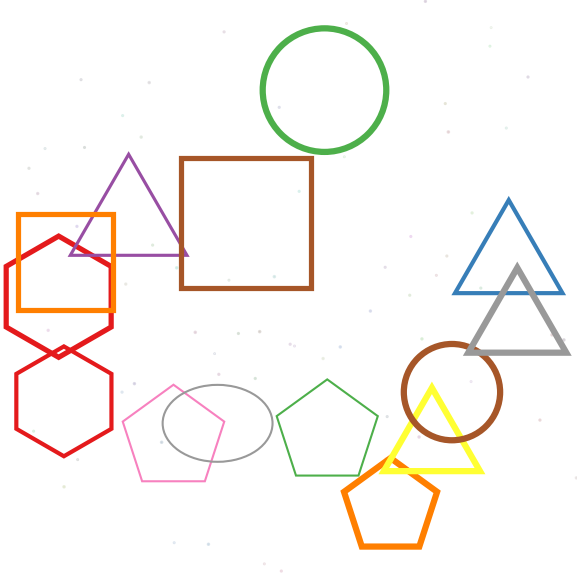[{"shape": "hexagon", "thickness": 2, "radius": 0.48, "center": [0.111, 0.304]}, {"shape": "hexagon", "thickness": 2.5, "radius": 0.52, "center": [0.102, 0.485]}, {"shape": "triangle", "thickness": 2, "radius": 0.54, "center": [0.881, 0.545]}, {"shape": "circle", "thickness": 3, "radius": 0.53, "center": [0.562, 0.843]}, {"shape": "pentagon", "thickness": 1, "radius": 0.46, "center": [0.567, 0.25]}, {"shape": "triangle", "thickness": 1.5, "radius": 0.58, "center": [0.223, 0.615]}, {"shape": "pentagon", "thickness": 3, "radius": 0.42, "center": [0.676, 0.121]}, {"shape": "square", "thickness": 2.5, "radius": 0.41, "center": [0.113, 0.545]}, {"shape": "triangle", "thickness": 3, "radius": 0.48, "center": [0.748, 0.231]}, {"shape": "square", "thickness": 2.5, "radius": 0.56, "center": [0.426, 0.613]}, {"shape": "circle", "thickness": 3, "radius": 0.42, "center": [0.783, 0.32]}, {"shape": "pentagon", "thickness": 1, "radius": 0.46, "center": [0.3, 0.241]}, {"shape": "triangle", "thickness": 3, "radius": 0.49, "center": [0.896, 0.437]}, {"shape": "oval", "thickness": 1, "radius": 0.48, "center": [0.377, 0.266]}]